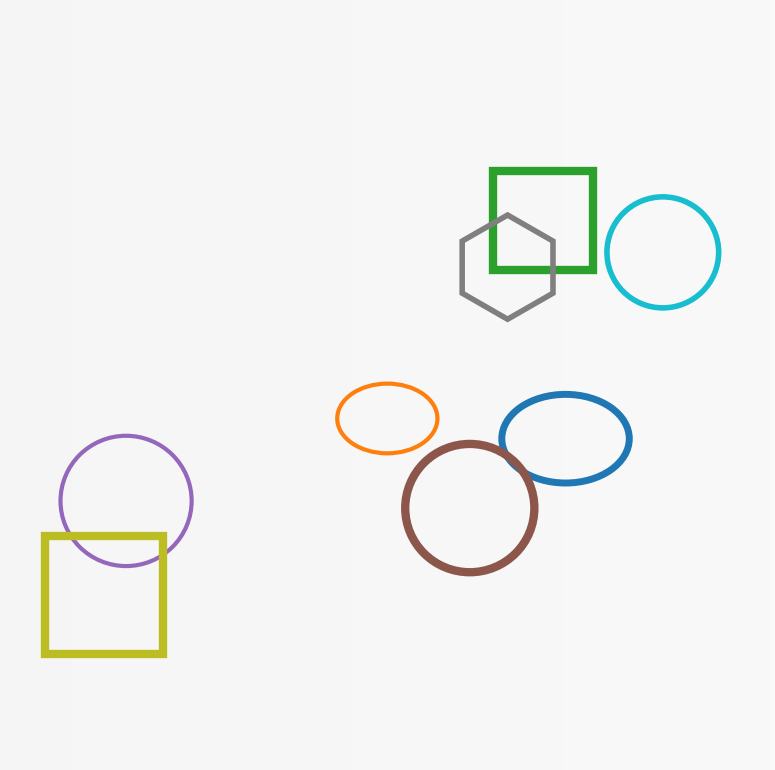[{"shape": "oval", "thickness": 2.5, "radius": 0.41, "center": [0.73, 0.43]}, {"shape": "oval", "thickness": 1.5, "radius": 0.32, "center": [0.5, 0.457]}, {"shape": "square", "thickness": 3, "radius": 0.32, "center": [0.7, 0.714]}, {"shape": "circle", "thickness": 1.5, "radius": 0.42, "center": [0.163, 0.349]}, {"shape": "circle", "thickness": 3, "radius": 0.42, "center": [0.606, 0.34]}, {"shape": "hexagon", "thickness": 2, "radius": 0.34, "center": [0.655, 0.653]}, {"shape": "square", "thickness": 3, "radius": 0.38, "center": [0.134, 0.227]}, {"shape": "circle", "thickness": 2, "radius": 0.36, "center": [0.855, 0.672]}]